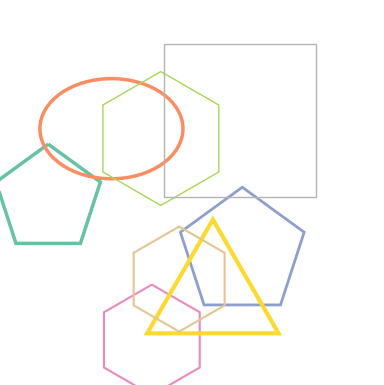[{"shape": "pentagon", "thickness": 2.5, "radius": 0.71, "center": [0.125, 0.483]}, {"shape": "oval", "thickness": 2.5, "radius": 0.93, "center": [0.289, 0.666]}, {"shape": "pentagon", "thickness": 2, "radius": 0.84, "center": [0.629, 0.345]}, {"shape": "hexagon", "thickness": 1.5, "radius": 0.72, "center": [0.394, 0.117]}, {"shape": "hexagon", "thickness": 1, "radius": 0.87, "center": [0.418, 0.64]}, {"shape": "triangle", "thickness": 3, "radius": 0.98, "center": [0.553, 0.233]}, {"shape": "hexagon", "thickness": 1.5, "radius": 0.68, "center": [0.465, 0.275]}, {"shape": "square", "thickness": 1, "radius": 0.99, "center": [0.624, 0.687]}]